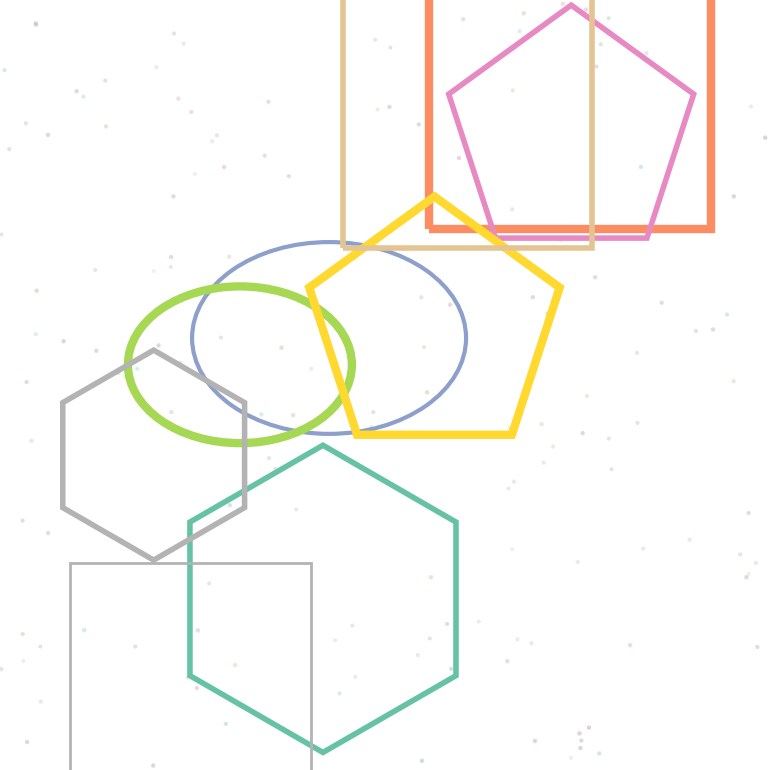[{"shape": "hexagon", "thickness": 2, "radius": 1.0, "center": [0.419, 0.222]}, {"shape": "square", "thickness": 3, "radius": 0.91, "center": [0.74, 0.885]}, {"shape": "oval", "thickness": 1.5, "radius": 0.89, "center": [0.427, 0.561]}, {"shape": "pentagon", "thickness": 2, "radius": 0.84, "center": [0.742, 0.826]}, {"shape": "oval", "thickness": 3, "radius": 0.73, "center": [0.312, 0.526]}, {"shape": "pentagon", "thickness": 3, "radius": 0.86, "center": [0.564, 0.574]}, {"shape": "square", "thickness": 2, "radius": 0.81, "center": [0.607, 0.84]}, {"shape": "hexagon", "thickness": 2, "radius": 0.68, "center": [0.2, 0.409]}, {"shape": "square", "thickness": 1, "radius": 0.78, "center": [0.248, 0.113]}]